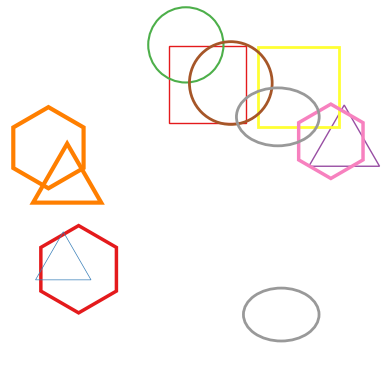[{"shape": "hexagon", "thickness": 2.5, "radius": 0.57, "center": [0.204, 0.301]}, {"shape": "square", "thickness": 1, "radius": 0.5, "center": [0.54, 0.781]}, {"shape": "triangle", "thickness": 0.5, "radius": 0.42, "center": [0.164, 0.315]}, {"shape": "circle", "thickness": 1.5, "radius": 0.49, "center": [0.483, 0.883]}, {"shape": "triangle", "thickness": 1, "radius": 0.53, "center": [0.894, 0.621]}, {"shape": "hexagon", "thickness": 3, "radius": 0.53, "center": [0.126, 0.616]}, {"shape": "triangle", "thickness": 3, "radius": 0.51, "center": [0.174, 0.525]}, {"shape": "square", "thickness": 2, "radius": 0.52, "center": [0.775, 0.773]}, {"shape": "circle", "thickness": 2, "radius": 0.54, "center": [0.599, 0.784]}, {"shape": "hexagon", "thickness": 2.5, "radius": 0.48, "center": [0.859, 0.633]}, {"shape": "oval", "thickness": 2, "radius": 0.54, "center": [0.722, 0.696]}, {"shape": "oval", "thickness": 2, "radius": 0.49, "center": [0.73, 0.183]}]